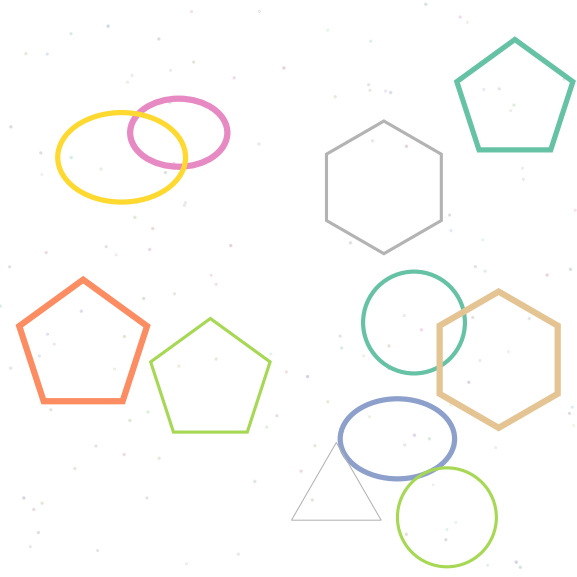[{"shape": "pentagon", "thickness": 2.5, "radius": 0.53, "center": [0.892, 0.825]}, {"shape": "circle", "thickness": 2, "radius": 0.44, "center": [0.717, 0.441]}, {"shape": "pentagon", "thickness": 3, "radius": 0.58, "center": [0.144, 0.399]}, {"shape": "oval", "thickness": 2.5, "radius": 0.5, "center": [0.688, 0.239]}, {"shape": "oval", "thickness": 3, "radius": 0.42, "center": [0.31, 0.769]}, {"shape": "circle", "thickness": 1.5, "radius": 0.43, "center": [0.774, 0.103]}, {"shape": "pentagon", "thickness": 1.5, "radius": 0.54, "center": [0.364, 0.339]}, {"shape": "oval", "thickness": 2.5, "radius": 0.55, "center": [0.211, 0.727]}, {"shape": "hexagon", "thickness": 3, "radius": 0.59, "center": [0.863, 0.376]}, {"shape": "hexagon", "thickness": 1.5, "radius": 0.57, "center": [0.665, 0.675]}, {"shape": "triangle", "thickness": 0.5, "radius": 0.45, "center": [0.582, 0.143]}]